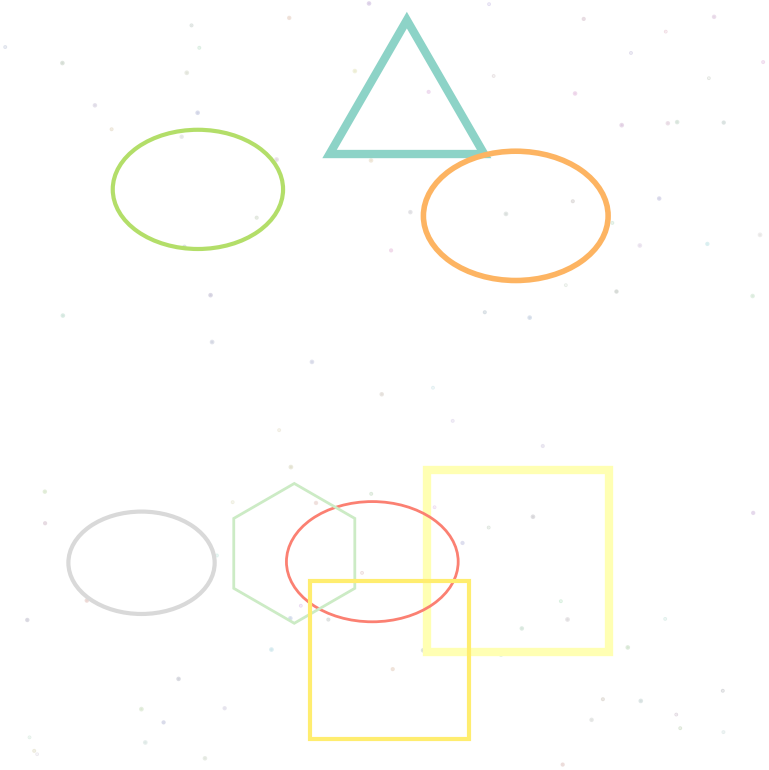[{"shape": "triangle", "thickness": 3, "radius": 0.58, "center": [0.528, 0.858]}, {"shape": "square", "thickness": 3, "radius": 0.59, "center": [0.673, 0.271]}, {"shape": "oval", "thickness": 1, "radius": 0.56, "center": [0.484, 0.271]}, {"shape": "oval", "thickness": 2, "radius": 0.6, "center": [0.67, 0.72]}, {"shape": "oval", "thickness": 1.5, "radius": 0.55, "center": [0.257, 0.754]}, {"shape": "oval", "thickness": 1.5, "radius": 0.47, "center": [0.184, 0.269]}, {"shape": "hexagon", "thickness": 1, "radius": 0.45, "center": [0.382, 0.281]}, {"shape": "square", "thickness": 1.5, "radius": 0.52, "center": [0.506, 0.143]}]